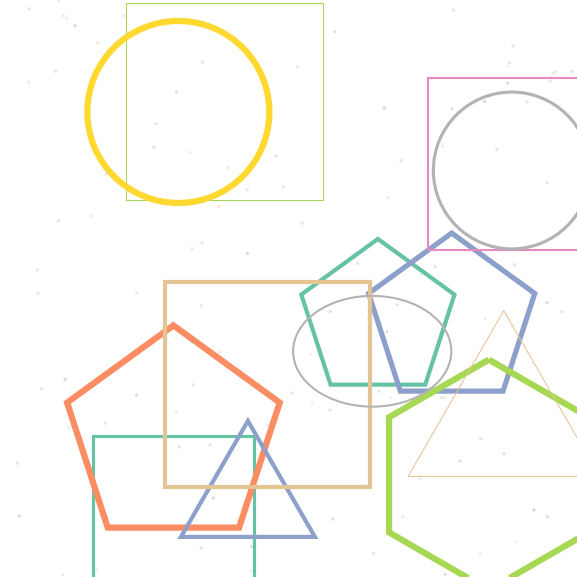[{"shape": "square", "thickness": 1.5, "radius": 0.69, "center": [0.3, 0.106]}, {"shape": "pentagon", "thickness": 2, "radius": 0.7, "center": [0.654, 0.446]}, {"shape": "pentagon", "thickness": 3, "radius": 0.97, "center": [0.3, 0.242]}, {"shape": "triangle", "thickness": 2, "radius": 0.67, "center": [0.429, 0.136]}, {"shape": "pentagon", "thickness": 2.5, "radius": 0.76, "center": [0.782, 0.444]}, {"shape": "square", "thickness": 1, "radius": 0.75, "center": [0.89, 0.715]}, {"shape": "hexagon", "thickness": 3, "radius": 1.0, "center": [0.846, 0.177]}, {"shape": "square", "thickness": 0.5, "radius": 0.85, "center": [0.388, 0.824]}, {"shape": "circle", "thickness": 3, "radius": 0.79, "center": [0.309, 0.805]}, {"shape": "triangle", "thickness": 0.5, "radius": 0.96, "center": [0.872, 0.27]}, {"shape": "square", "thickness": 2, "radius": 0.89, "center": [0.463, 0.333]}, {"shape": "circle", "thickness": 1.5, "radius": 0.68, "center": [0.886, 0.704]}, {"shape": "oval", "thickness": 1, "radius": 0.68, "center": [0.645, 0.391]}]